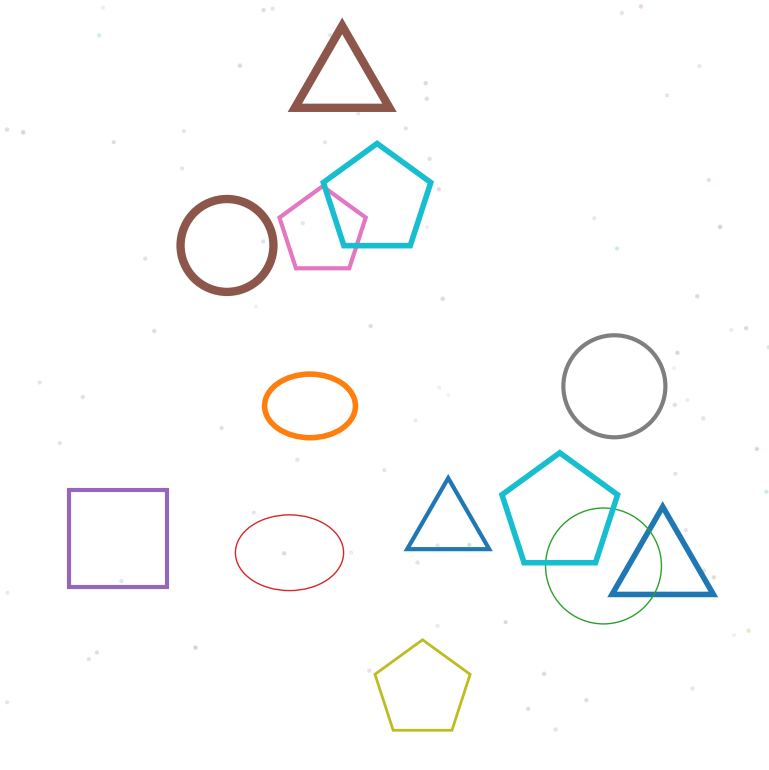[{"shape": "triangle", "thickness": 2, "radius": 0.38, "center": [0.861, 0.266]}, {"shape": "triangle", "thickness": 1.5, "radius": 0.31, "center": [0.582, 0.318]}, {"shape": "oval", "thickness": 2, "radius": 0.3, "center": [0.403, 0.473]}, {"shape": "circle", "thickness": 0.5, "radius": 0.38, "center": [0.784, 0.265]}, {"shape": "oval", "thickness": 0.5, "radius": 0.35, "center": [0.376, 0.282]}, {"shape": "square", "thickness": 1.5, "radius": 0.32, "center": [0.153, 0.301]}, {"shape": "triangle", "thickness": 3, "radius": 0.35, "center": [0.444, 0.895]}, {"shape": "circle", "thickness": 3, "radius": 0.3, "center": [0.295, 0.681]}, {"shape": "pentagon", "thickness": 1.5, "radius": 0.29, "center": [0.419, 0.699]}, {"shape": "circle", "thickness": 1.5, "radius": 0.33, "center": [0.798, 0.498]}, {"shape": "pentagon", "thickness": 1, "radius": 0.32, "center": [0.549, 0.104]}, {"shape": "pentagon", "thickness": 2, "radius": 0.37, "center": [0.49, 0.74]}, {"shape": "pentagon", "thickness": 2, "radius": 0.39, "center": [0.727, 0.333]}]